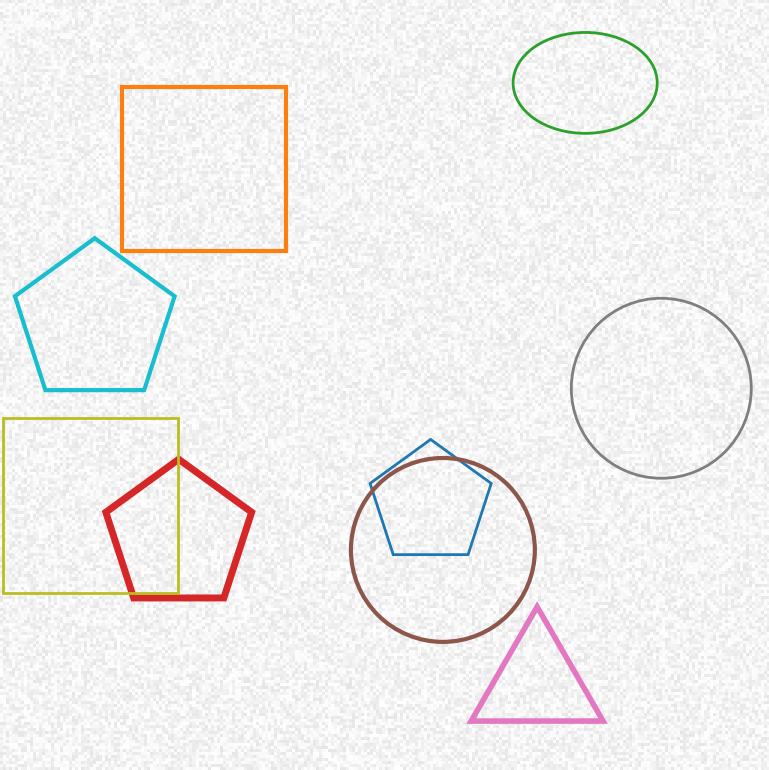[{"shape": "pentagon", "thickness": 1, "radius": 0.41, "center": [0.559, 0.347]}, {"shape": "square", "thickness": 1.5, "radius": 0.53, "center": [0.265, 0.781]}, {"shape": "oval", "thickness": 1, "radius": 0.47, "center": [0.76, 0.892]}, {"shape": "pentagon", "thickness": 2.5, "radius": 0.5, "center": [0.232, 0.304]}, {"shape": "circle", "thickness": 1.5, "radius": 0.6, "center": [0.575, 0.286]}, {"shape": "triangle", "thickness": 2, "radius": 0.49, "center": [0.698, 0.113]}, {"shape": "circle", "thickness": 1, "radius": 0.58, "center": [0.859, 0.496]}, {"shape": "square", "thickness": 1, "radius": 0.57, "center": [0.118, 0.344]}, {"shape": "pentagon", "thickness": 1.5, "radius": 0.55, "center": [0.123, 0.582]}]